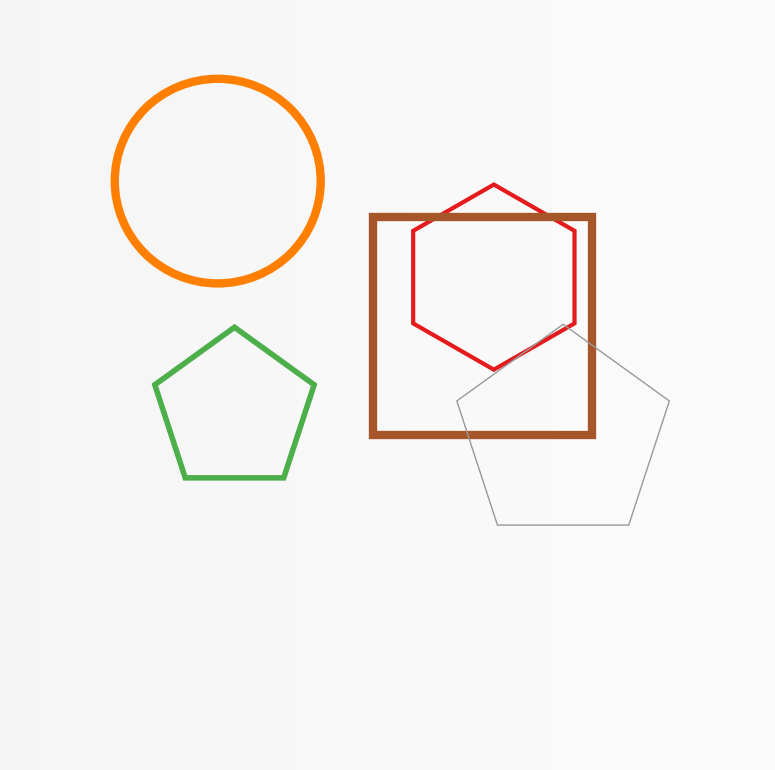[{"shape": "hexagon", "thickness": 1.5, "radius": 0.6, "center": [0.637, 0.64]}, {"shape": "pentagon", "thickness": 2, "radius": 0.54, "center": [0.303, 0.467]}, {"shape": "circle", "thickness": 3, "radius": 0.66, "center": [0.281, 0.765]}, {"shape": "square", "thickness": 3, "radius": 0.71, "center": [0.623, 0.576]}, {"shape": "pentagon", "thickness": 0.5, "radius": 0.72, "center": [0.727, 0.435]}]